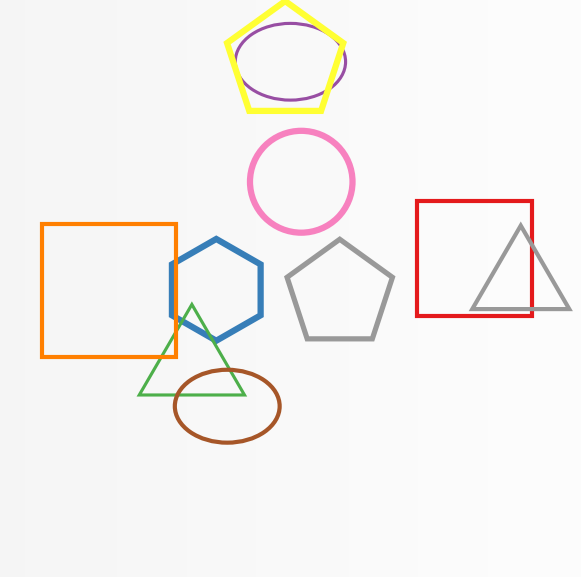[{"shape": "square", "thickness": 2, "radius": 0.5, "center": [0.816, 0.551]}, {"shape": "hexagon", "thickness": 3, "radius": 0.44, "center": [0.372, 0.497]}, {"shape": "triangle", "thickness": 1.5, "radius": 0.52, "center": [0.33, 0.367]}, {"shape": "oval", "thickness": 1.5, "radius": 0.47, "center": [0.5, 0.892]}, {"shape": "square", "thickness": 2, "radius": 0.58, "center": [0.187, 0.496]}, {"shape": "pentagon", "thickness": 3, "radius": 0.53, "center": [0.491, 0.892]}, {"shape": "oval", "thickness": 2, "radius": 0.45, "center": [0.391, 0.296]}, {"shape": "circle", "thickness": 3, "radius": 0.44, "center": [0.518, 0.684]}, {"shape": "triangle", "thickness": 2, "radius": 0.48, "center": [0.896, 0.512]}, {"shape": "pentagon", "thickness": 2.5, "radius": 0.48, "center": [0.585, 0.489]}]